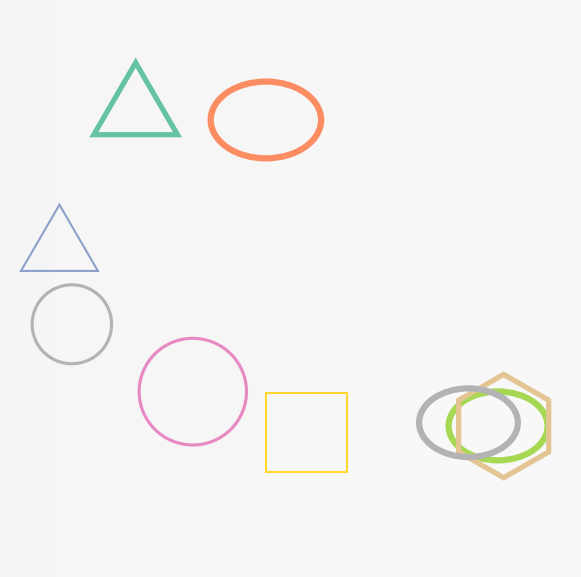[{"shape": "triangle", "thickness": 2.5, "radius": 0.42, "center": [0.233, 0.807]}, {"shape": "oval", "thickness": 3, "radius": 0.47, "center": [0.457, 0.791]}, {"shape": "triangle", "thickness": 1, "radius": 0.38, "center": [0.102, 0.568]}, {"shape": "circle", "thickness": 1.5, "radius": 0.46, "center": [0.332, 0.321]}, {"shape": "oval", "thickness": 3, "radius": 0.43, "center": [0.857, 0.262]}, {"shape": "square", "thickness": 1, "radius": 0.34, "center": [0.527, 0.25]}, {"shape": "hexagon", "thickness": 2.5, "radius": 0.45, "center": [0.867, 0.261]}, {"shape": "circle", "thickness": 1.5, "radius": 0.34, "center": [0.124, 0.438]}, {"shape": "oval", "thickness": 3, "radius": 0.42, "center": [0.806, 0.267]}]